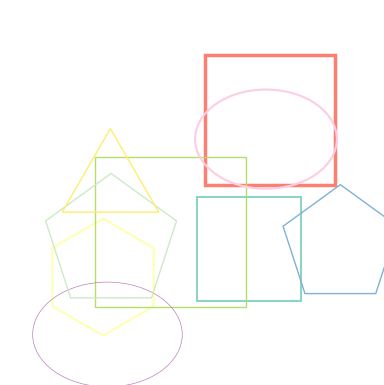[{"shape": "square", "thickness": 1.5, "radius": 0.67, "center": [0.647, 0.354]}, {"shape": "hexagon", "thickness": 1.5, "radius": 0.76, "center": [0.268, 0.28]}, {"shape": "square", "thickness": 2.5, "radius": 0.84, "center": [0.701, 0.688]}, {"shape": "pentagon", "thickness": 1, "radius": 0.78, "center": [0.884, 0.364]}, {"shape": "square", "thickness": 1, "radius": 0.98, "center": [0.443, 0.397]}, {"shape": "oval", "thickness": 1.5, "radius": 0.92, "center": [0.691, 0.639]}, {"shape": "oval", "thickness": 0.5, "radius": 0.97, "center": [0.279, 0.131]}, {"shape": "pentagon", "thickness": 1, "radius": 0.89, "center": [0.288, 0.371]}, {"shape": "triangle", "thickness": 1, "radius": 0.72, "center": [0.287, 0.521]}]